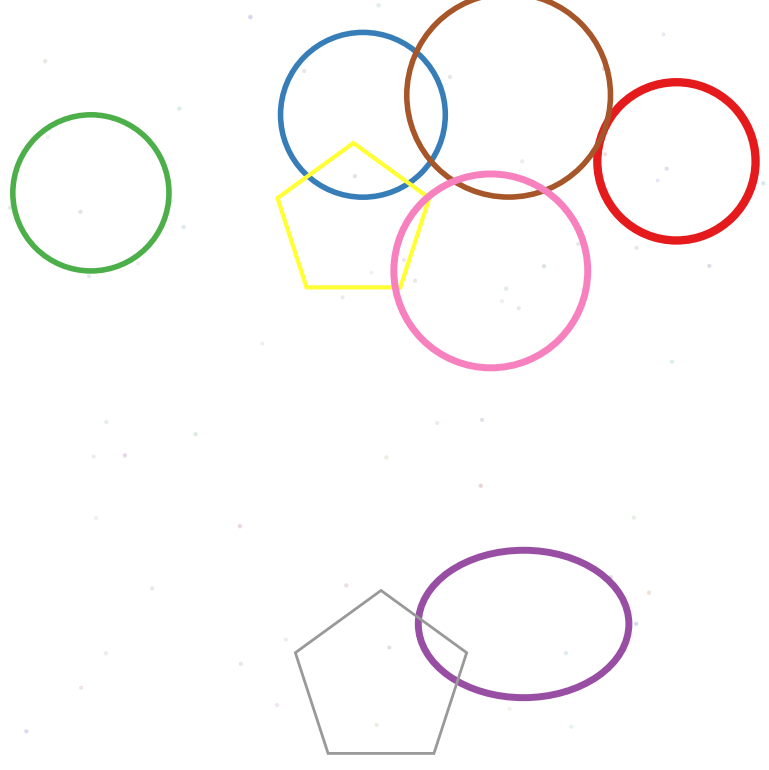[{"shape": "circle", "thickness": 3, "radius": 0.51, "center": [0.879, 0.79]}, {"shape": "circle", "thickness": 2, "radius": 0.53, "center": [0.471, 0.851]}, {"shape": "circle", "thickness": 2, "radius": 0.51, "center": [0.118, 0.75]}, {"shape": "oval", "thickness": 2.5, "radius": 0.68, "center": [0.68, 0.19]}, {"shape": "pentagon", "thickness": 1.5, "radius": 0.52, "center": [0.459, 0.711]}, {"shape": "circle", "thickness": 2, "radius": 0.66, "center": [0.661, 0.876]}, {"shape": "circle", "thickness": 2.5, "radius": 0.63, "center": [0.637, 0.648]}, {"shape": "pentagon", "thickness": 1, "radius": 0.58, "center": [0.495, 0.116]}]